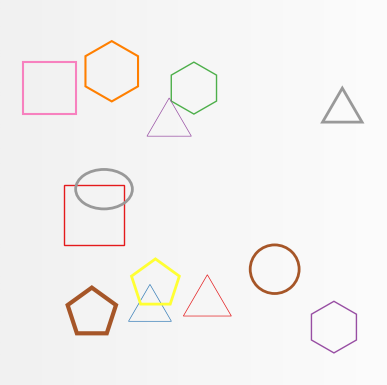[{"shape": "square", "thickness": 1, "radius": 0.39, "center": [0.243, 0.442]}, {"shape": "triangle", "thickness": 0.5, "radius": 0.36, "center": [0.535, 0.215]}, {"shape": "triangle", "thickness": 0.5, "radius": 0.32, "center": [0.387, 0.197]}, {"shape": "hexagon", "thickness": 1, "radius": 0.34, "center": [0.5, 0.771]}, {"shape": "hexagon", "thickness": 1, "radius": 0.34, "center": [0.862, 0.15]}, {"shape": "triangle", "thickness": 0.5, "radius": 0.33, "center": [0.437, 0.679]}, {"shape": "hexagon", "thickness": 1.5, "radius": 0.39, "center": [0.288, 0.815]}, {"shape": "pentagon", "thickness": 2, "radius": 0.32, "center": [0.401, 0.263]}, {"shape": "circle", "thickness": 2, "radius": 0.32, "center": [0.709, 0.301]}, {"shape": "pentagon", "thickness": 3, "radius": 0.33, "center": [0.237, 0.187]}, {"shape": "square", "thickness": 1.5, "radius": 0.34, "center": [0.127, 0.771]}, {"shape": "oval", "thickness": 2, "radius": 0.37, "center": [0.268, 0.509]}, {"shape": "triangle", "thickness": 2, "radius": 0.29, "center": [0.883, 0.712]}]